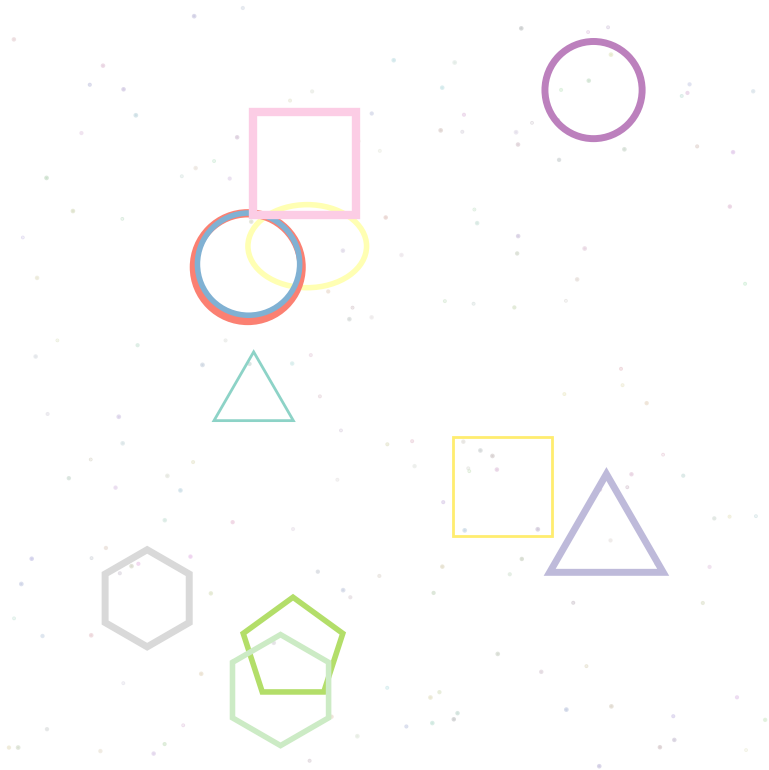[{"shape": "triangle", "thickness": 1, "radius": 0.3, "center": [0.329, 0.483]}, {"shape": "oval", "thickness": 2, "radius": 0.39, "center": [0.399, 0.68]}, {"shape": "triangle", "thickness": 2.5, "radius": 0.43, "center": [0.788, 0.299]}, {"shape": "circle", "thickness": 3, "radius": 0.35, "center": [0.322, 0.653]}, {"shape": "circle", "thickness": 2, "radius": 0.33, "center": [0.323, 0.657]}, {"shape": "pentagon", "thickness": 2, "radius": 0.34, "center": [0.381, 0.156]}, {"shape": "square", "thickness": 3, "radius": 0.33, "center": [0.395, 0.788]}, {"shape": "hexagon", "thickness": 2.5, "radius": 0.32, "center": [0.191, 0.223]}, {"shape": "circle", "thickness": 2.5, "radius": 0.32, "center": [0.771, 0.883]}, {"shape": "hexagon", "thickness": 2, "radius": 0.36, "center": [0.364, 0.104]}, {"shape": "square", "thickness": 1, "radius": 0.32, "center": [0.653, 0.368]}]